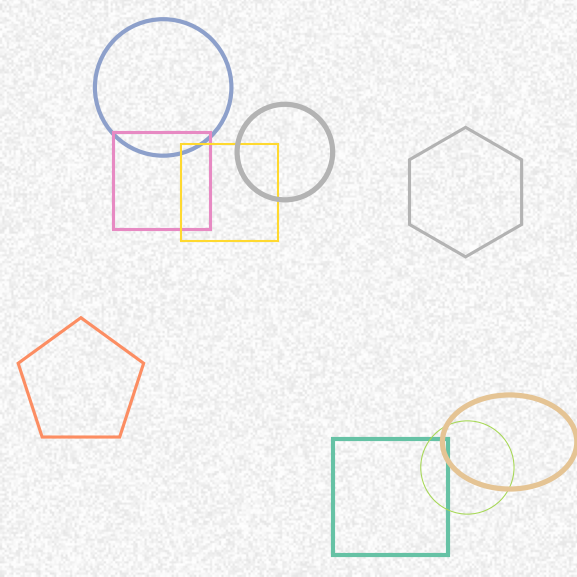[{"shape": "square", "thickness": 2, "radius": 0.5, "center": [0.676, 0.138]}, {"shape": "pentagon", "thickness": 1.5, "radius": 0.57, "center": [0.14, 0.335]}, {"shape": "circle", "thickness": 2, "radius": 0.59, "center": [0.283, 0.848]}, {"shape": "square", "thickness": 1.5, "radius": 0.42, "center": [0.28, 0.687]}, {"shape": "circle", "thickness": 0.5, "radius": 0.4, "center": [0.809, 0.19]}, {"shape": "square", "thickness": 1, "radius": 0.42, "center": [0.397, 0.665]}, {"shape": "oval", "thickness": 2.5, "radius": 0.58, "center": [0.882, 0.234]}, {"shape": "circle", "thickness": 2.5, "radius": 0.41, "center": [0.493, 0.736]}, {"shape": "hexagon", "thickness": 1.5, "radius": 0.56, "center": [0.806, 0.666]}]